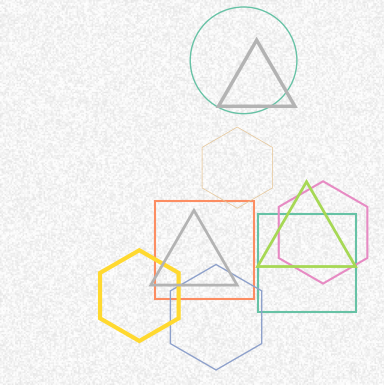[{"shape": "square", "thickness": 1.5, "radius": 0.63, "center": [0.796, 0.316]}, {"shape": "circle", "thickness": 1, "radius": 0.69, "center": [0.633, 0.843]}, {"shape": "square", "thickness": 1.5, "radius": 0.64, "center": [0.531, 0.35]}, {"shape": "hexagon", "thickness": 1, "radius": 0.68, "center": [0.561, 0.176]}, {"shape": "hexagon", "thickness": 1.5, "radius": 0.66, "center": [0.839, 0.396]}, {"shape": "triangle", "thickness": 2, "radius": 0.73, "center": [0.796, 0.381]}, {"shape": "hexagon", "thickness": 3, "radius": 0.59, "center": [0.362, 0.232]}, {"shape": "hexagon", "thickness": 0.5, "radius": 0.53, "center": [0.616, 0.565]}, {"shape": "triangle", "thickness": 2, "radius": 0.65, "center": [0.504, 0.324]}, {"shape": "triangle", "thickness": 2.5, "radius": 0.57, "center": [0.667, 0.781]}]